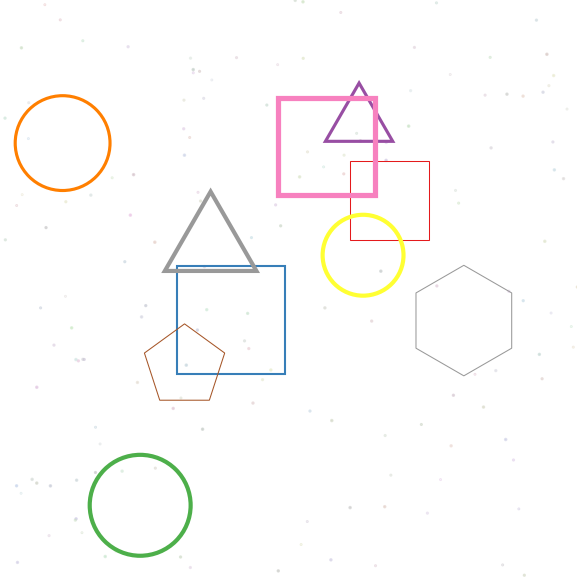[{"shape": "square", "thickness": 0.5, "radius": 0.34, "center": [0.675, 0.652]}, {"shape": "square", "thickness": 1, "radius": 0.47, "center": [0.4, 0.445]}, {"shape": "circle", "thickness": 2, "radius": 0.44, "center": [0.243, 0.124]}, {"shape": "triangle", "thickness": 1.5, "radius": 0.34, "center": [0.622, 0.788]}, {"shape": "circle", "thickness": 1.5, "radius": 0.41, "center": [0.108, 0.751]}, {"shape": "circle", "thickness": 2, "radius": 0.35, "center": [0.629, 0.557]}, {"shape": "pentagon", "thickness": 0.5, "radius": 0.37, "center": [0.32, 0.365]}, {"shape": "square", "thickness": 2.5, "radius": 0.42, "center": [0.566, 0.745]}, {"shape": "triangle", "thickness": 2, "radius": 0.46, "center": [0.365, 0.576]}, {"shape": "hexagon", "thickness": 0.5, "radius": 0.48, "center": [0.803, 0.444]}]